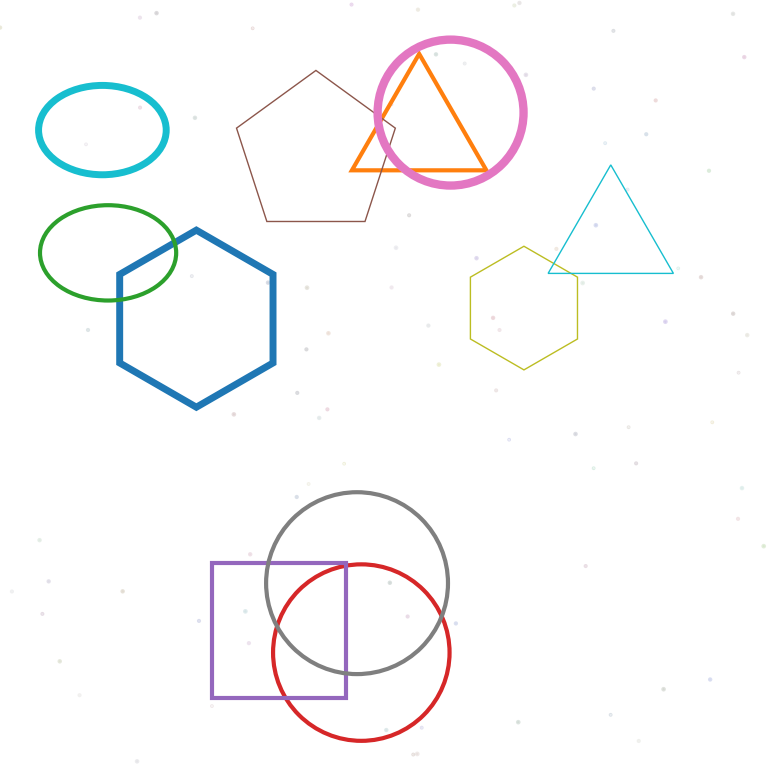[{"shape": "hexagon", "thickness": 2.5, "radius": 0.57, "center": [0.255, 0.586]}, {"shape": "triangle", "thickness": 1.5, "radius": 0.5, "center": [0.544, 0.829]}, {"shape": "oval", "thickness": 1.5, "radius": 0.44, "center": [0.14, 0.672]}, {"shape": "circle", "thickness": 1.5, "radius": 0.57, "center": [0.469, 0.152]}, {"shape": "square", "thickness": 1.5, "radius": 0.44, "center": [0.362, 0.181]}, {"shape": "pentagon", "thickness": 0.5, "radius": 0.54, "center": [0.41, 0.8]}, {"shape": "circle", "thickness": 3, "radius": 0.47, "center": [0.585, 0.854]}, {"shape": "circle", "thickness": 1.5, "radius": 0.59, "center": [0.464, 0.243]}, {"shape": "hexagon", "thickness": 0.5, "radius": 0.4, "center": [0.68, 0.6]}, {"shape": "oval", "thickness": 2.5, "radius": 0.41, "center": [0.133, 0.831]}, {"shape": "triangle", "thickness": 0.5, "radius": 0.47, "center": [0.793, 0.692]}]